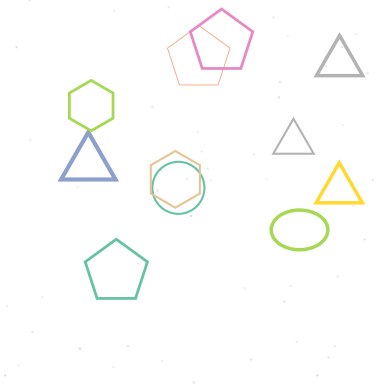[{"shape": "pentagon", "thickness": 2, "radius": 0.42, "center": [0.302, 0.294]}, {"shape": "circle", "thickness": 1.5, "radius": 0.34, "center": [0.463, 0.512]}, {"shape": "pentagon", "thickness": 0.5, "radius": 0.43, "center": [0.516, 0.848]}, {"shape": "triangle", "thickness": 3, "radius": 0.41, "center": [0.229, 0.575]}, {"shape": "pentagon", "thickness": 2, "radius": 0.43, "center": [0.575, 0.891]}, {"shape": "oval", "thickness": 2.5, "radius": 0.37, "center": [0.778, 0.403]}, {"shape": "hexagon", "thickness": 2, "radius": 0.33, "center": [0.237, 0.726]}, {"shape": "triangle", "thickness": 2.5, "radius": 0.35, "center": [0.881, 0.508]}, {"shape": "hexagon", "thickness": 1.5, "radius": 0.37, "center": [0.455, 0.534]}, {"shape": "triangle", "thickness": 1.5, "radius": 0.3, "center": [0.762, 0.631]}, {"shape": "triangle", "thickness": 2.5, "radius": 0.35, "center": [0.882, 0.838]}]